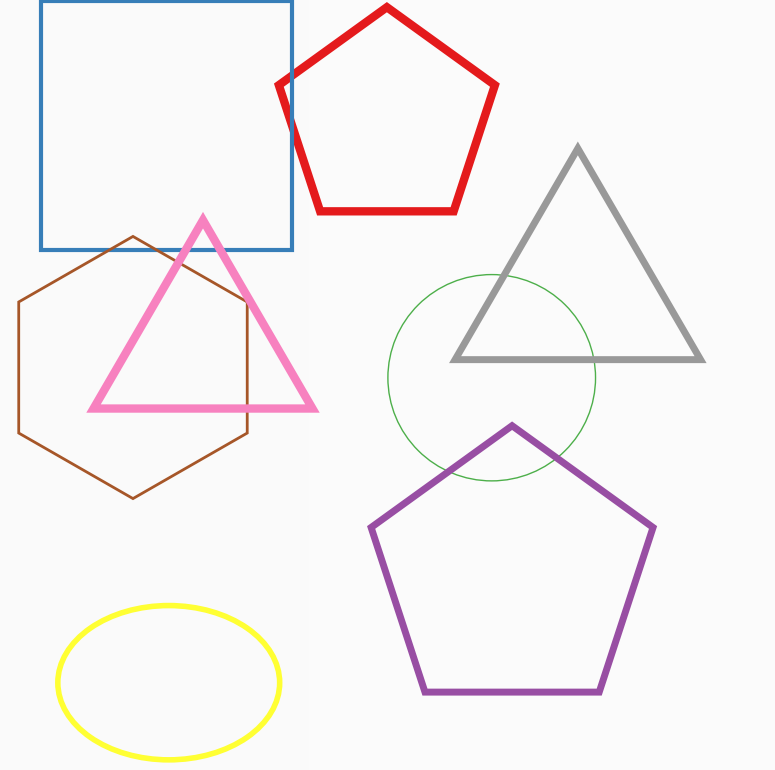[{"shape": "pentagon", "thickness": 3, "radius": 0.73, "center": [0.499, 0.844]}, {"shape": "square", "thickness": 1.5, "radius": 0.81, "center": [0.215, 0.837]}, {"shape": "circle", "thickness": 0.5, "radius": 0.67, "center": [0.634, 0.509]}, {"shape": "pentagon", "thickness": 2.5, "radius": 0.96, "center": [0.661, 0.256]}, {"shape": "oval", "thickness": 2, "radius": 0.72, "center": [0.218, 0.113]}, {"shape": "hexagon", "thickness": 1, "radius": 0.85, "center": [0.172, 0.523]}, {"shape": "triangle", "thickness": 3, "radius": 0.82, "center": [0.262, 0.551]}, {"shape": "triangle", "thickness": 2.5, "radius": 0.91, "center": [0.746, 0.624]}]